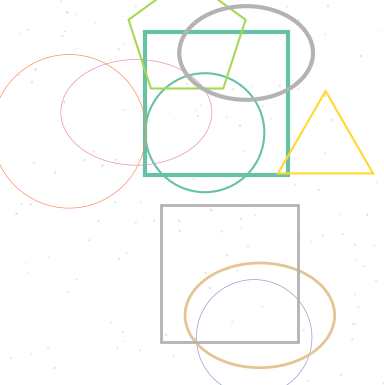[{"shape": "square", "thickness": 3, "radius": 0.93, "center": [0.562, 0.732]}, {"shape": "circle", "thickness": 1.5, "radius": 0.77, "center": [0.532, 0.655]}, {"shape": "circle", "thickness": 0.5, "radius": 1.0, "center": [0.18, 0.659]}, {"shape": "circle", "thickness": 0.5, "radius": 0.75, "center": [0.66, 0.124]}, {"shape": "oval", "thickness": 0.5, "radius": 0.98, "center": [0.354, 0.708]}, {"shape": "pentagon", "thickness": 1.5, "radius": 0.8, "center": [0.486, 0.899]}, {"shape": "triangle", "thickness": 1.5, "radius": 0.71, "center": [0.846, 0.621]}, {"shape": "oval", "thickness": 2, "radius": 0.97, "center": [0.675, 0.181]}, {"shape": "oval", "thickness": 3, "radius": 0.87, "center": [0.639, 0.862]}, {"shape": "square", "thickness": 2, "radius": 0.89, "center": [0.596, 0.291]}]